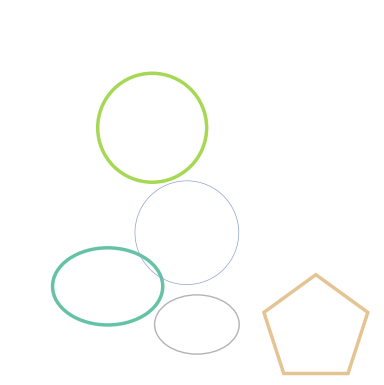[{"shape": "oval", "thickness": 2.5, "radius": 0.72, "center": [0.28, 0.256]}, {"shape": "circle", "thickness": 0.5, "radius": 0.67, "center": [0.485, 0.396]}, {"shape": "circle", "thickness": 2.5, "radius": 0.71, "center": [0.395, 0.668]}, {"shape": "pentagon", "thickness": 2.5, "radius": 0.71, "center": [0.82, 0.145]}, {"shape": "oval", "thickness": 1, "radius": 0.55, "center": [0.511, 0.157]}]